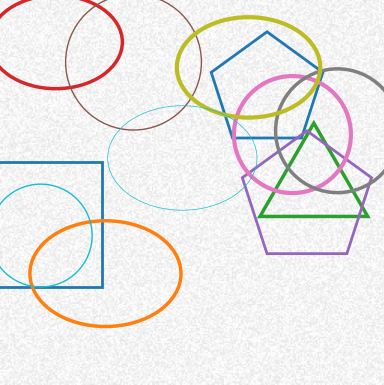[{"shape": "square", "thickness": 2, "radius": 0.81, "center": [0.103, 0.418]}, {"shape": "pentagon", "thickness": 2, "radius": 0.76, "center": [0.694, 0.765]}, {"shape": "oval", "thickness": 2.5, "radius": 0.98, "center": [0.274, 0.289]}, {"shape": "triangle", "thickness": 2.5, "radius": 0.81, "center": [0.815, 0.519]}, {"shape": "oval", "thickness": 2.5, "radius": 0.87, "center": [0.145, 0.891]}, {"shape": "pentagon", "thickness": 2, "radius": 0.88, "center": [0.797, 0.484]}, {"shape": "circle", "thickness": 1, "radius": 0.88, "center": [0.347, 0.839]}, {"shape": "circle", "thickness": 3, "radius": 0.76, "center": [0.759, 0.651]}, {"shape": "circle", "thickness": 2.5, "radius": 0.8, "center": [0.877, 0.66]}, {"shape": "oval", "thickness": 3, "radius": 0.93, "center": [0.646, 0.825]}, {"shape": "oval", "thickness": 0.5, "radius": 0.97, "center": [0.474, 0.59]}, {"shape": "circle", "thickness": 1, "radius": 0.67, "center": [0.106, 0.388]}]